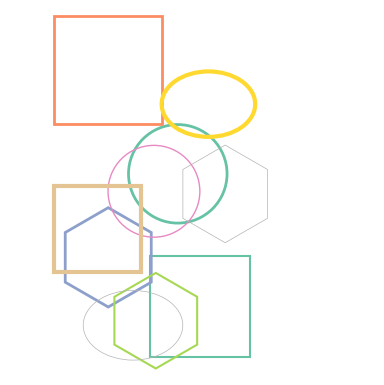[{"shape": "circle", "thickness": 2, "radius": 0.64, "center": [0.462, 0.549]}, {"shape": "square", "thickness": 1.5, "radius": 0.65, "center": [0.519, 0.204]}, {"shape": "square", "thickness": 2, "radius": 0.7, "center": [0.281, 0.818]}, {"shape": "hexagon", "thickness": 2, "radius": 0.64, "center": [0.281, 0.332]}, {"shape": "circle", "thickness": 1, "radius": 0.6, "center": [0.4, 0.503]}, {"shape": "hexagon", "thickness": 1.5, "radius": 0.62, "center": [0.405, 0.167]}, {"shape": "oval", "thickness": 3, "radius": 0.61, "center": [0.541, 0.729]}, {"shape": "square", "thickness": 3, "radius": 0.56, "center": [0.253, 0.405]}, {"shape": "hexagon", "thickness": 0.5, "radius": 0.63, "center": [0.585, 0.496]}, {"shape": "oval", "thickness": 0.5, "radius": 0.65, "center": [0.345, 0.155]}]